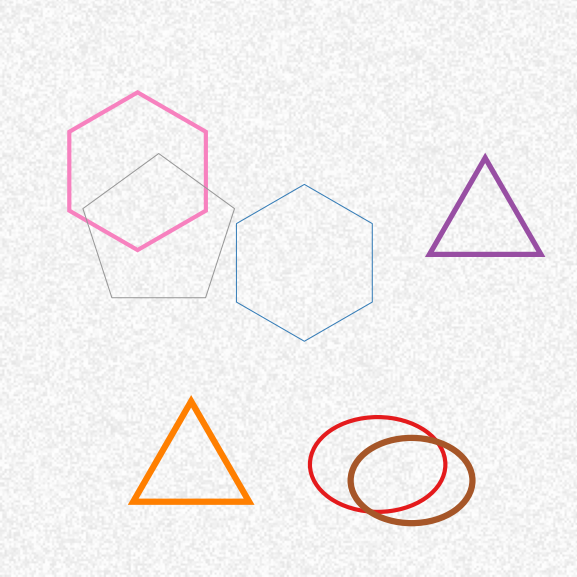[{"shape": "oval", "thickness": 2, "radius": 0.59, "center": [0.654, 0.195]}, {"shape": "hexagon", "thickness": 0.5, "radius": 0.68, "center": [0.527, 0.544]}, {"shape": "triangle", "thickness": 2.5, "radius": 0.56, "center": [0.84, 0.614]}, {"shape": "triangle", "thickness": 3, "radius": 0.58, "center": [0.331, 0.188]}, {"shape": "oval", "thickness": 3, "radius": 0.53, "center": [0.713, 0.167]}, {"shape": "hexagon", "thickness": 2, "radius": 0.68, "center": [0.238, 0.703]}, {"shape": "pentagon", "thickness": 0.5, "radius": 0.69, "center": [0.275, 0.595]}]